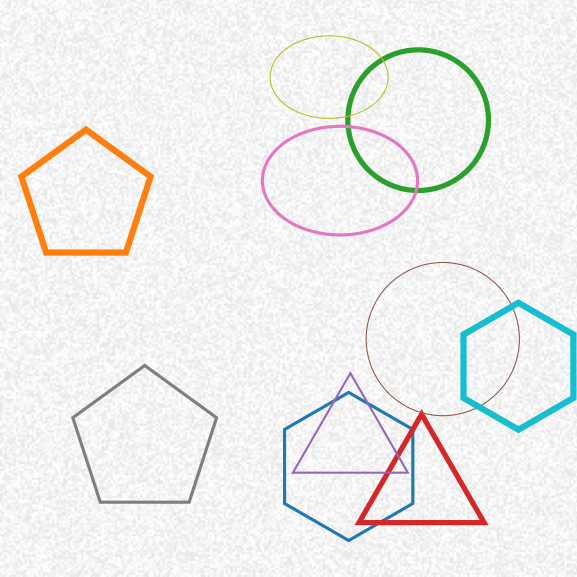[{"shape": "hexagon", "thickness": 1.5, "radius": 0.64, "center": [0.604, 0.191]}, {"shape": "pentagon", "thickness": 3, "radius": 0.59, "center": [0.149, 0.657]}, {"shape": "circle", "thickness": 2.5, "radius": 0.61, "center": [0.724, 0.791]}, {"shape": "triangle", "thickness": 2.5, "radius": 0.63, "center": [0.73, 0.157]}, {"shape": "triangle", "thickness": 1, "radius": 0.57, "center": [0.607, 0.238]}, {"shape": "circle", "thickness": 0.5, "radius": 0.66, "center": [0.767, 0.412]}, {"shape": "oval", "thickness": 1.5, "radius": 0.67, "center": [0.589, 0.686]}, {"shape": "pentagon", "thickness": 1.5, "radius": 0.65, "center": [0.251, 0.235]}, {"shape": "oval", "thickness": 0.5, "radius": 0.51, "center": [0.57, 0.866]}, {"shape": "hexagon", "thickness": 3, "radius": 0.55, "center": [0.898, 0.365]}]